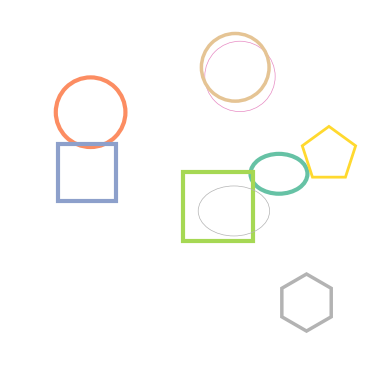[{"shape": "oval", "thickness": 3, "radius": 0.37, "center": [0.725, 0.549]}, {"shape": "circle", "thickness": 3, "radius": 0.45, "center": [0.235, 0.709]}, {"shape": "square", "thickness": 3, "radius": 0.37, "center": [0.226, 0.553]}, {"shape": "circle", "thickness": 0.5, "radius": 0.46, "center": [0.623, 0.802]}, {"shape": "square", "thickness": 3, "radius": 0.45, "center": [0.566, 0.464]}, {"shape": "pentagon", "thickness": 2, "radius": 0.36, "center": [0.854, 0.599]}, {"shape": "circle", "thickness": 2.5, "radius": 0.44, "center": [0.611, 0.825]}, {"shape": "hexagon", "thickness": 2.5, "radius": 0.37, "center": [0.796, 0.214]}, {"shape": "oval", "thickness": 0.5, "radius": 0.46, "center": [0.608, 0.452]}]